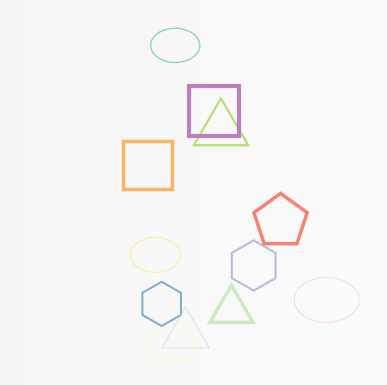[{"shape": "oval", "thickness": 1, "radius": 0.32, "center": [0.452, 0.882]}, {"shape": "oval", "thickness": 0.5, "radius": 0.31, "center": [0.445, 0.105]}, {"shape": "hexagon", "thickness": 1.5, "radius": 0.33, "center": [0.655, 0.31]}, {"shape": "pentagon", "thickness": 2.5, "radius": 0.36, "center": [0.724, 0.425]}, {"shape": "hexagon", "thickness": 1.5, "radius": 0.29, "center": [0.417, 0.211]}, {"shape": "square", "thickness": 2.5, "radius": 0.31, "center": [0.381, 0.572]}, {"shape": "triangle", "thickness": 1.5, "radius": 0.41, "center": [0.57, 0.663]}, {"shape": "oval", "thickness": 0.5, "radius": 0.42, "center": [0.843, 0.221]}, {"shape": "triangle", "thickness": 0.5, "radius": 0.35, "center": [0.479, 0.132]}, {"shape": "square", "thickness": 3, "radius": 0.33, "center": [0.552, 0.711]}, {"shape": "triangle", "thickness": 2.5, "radius": 0.32, "center": [0.597, 0.195]}, {"shape": "oval", "thickness": 0.5, "radius": 0.32, "center": [0.401, 0.338]}]